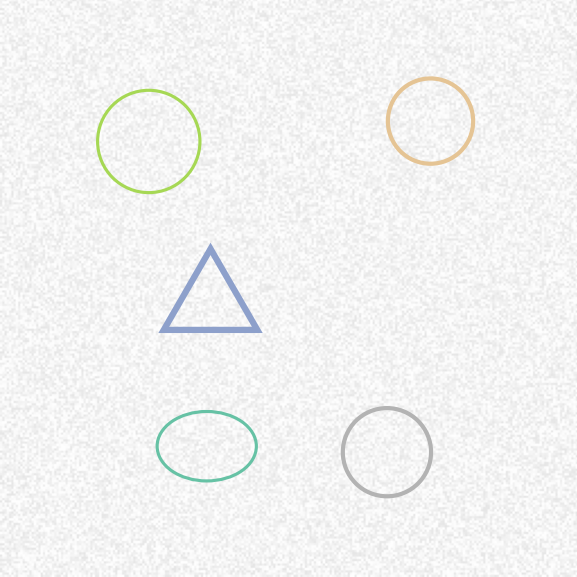[{"shape": "oval", "thickness": 1.5, "radius": 0.43, "center": [0.358, 0.226]}, {"shape": "triangle", "thickness": 3, "radius": 0.47, "center": [0.365, 0.475]}, {"shape": "circle", "thickness": 1.5, "radius": 0.44, "center": [0.258, 0.754]}, {"shape": "circle", "thickness": 2, "radius": 0.37, "center": [0.745, 0.789]}, {"shape": "circle", "thickness": 2, "radius": 0.38, "center": [0.67, 0.216]}]